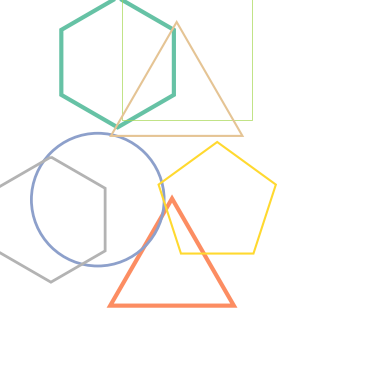[{"shape": "hexagon", "thickness": 3, "radius": 0.84, "center": [0.305, 0.838]}, {"shape": "triangle", "thickness": 3, "radius": 0.93, "center": [0.447, 0.299]}, {"shape": "circle", "thickness": 2, "radius": 0.86, "center": [0.254, 0.481]}, {"shape": "square", "thickness": 0.5, "radius": 0.84, "center": [0.486, 0.857]}, {"shape": "pentagon", "thickness": 1.5, "radius": 0.8, "center": [0.564, 0.471]}, {"shape": "triangle", "thickness": 1.5, "radius": 0.99, "center": [0.459, 0.746]}, {"shape": "hexagon", "thickness": 2, "radius": 0.81, "center": [0.132, 0.43]}]